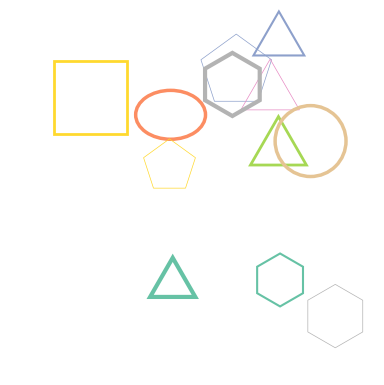[{"shape": "hexagon", "thickness": 1.5, "radius": 0.34, "center": [0.727, 0.273]}, {"shape": "triangle", "thickness": 3, "radius": 0.34, "center": [0.449, 0.263]}, {"shape": "oval", "thickness": 2.5, "radius": 0.45, "center": [0.443, 0.702]}, {"shape": "pentagon", "thickness": 0.5, "radius": 0.48, "center": [0.614, 0.815]}, {"shape": "triangle", "thickness": 1.5, "radius": 0.38, "center": [0.724, 0.894]}, {"shape": "triangle", "thickness": 0.5, "radius": 0.44, "center": [0.702, 0.759]}, {"shape": "triangle", "thickness": 2, "radius": 0.42, "center": [0.723, 0.613]}, {"shape": "pentagon", "thickness": 0.5, "radius": 0.35, "center": [0.44, 0.569]}, {"shape": "square", "thickness": 2, "radius": 0.48, "center": [0.235, 0.746]}, {"shape": "circle", "thickness": 2.5, "radius": 0.46, "center": [0.807, 0.634]}, {"shape": "hexagon", "thickness": 3, "radius": 0.41, "center": [0.604, 0.781]}, {"shape": "hexagon", "thickness": 0.5, "radius": 0.41, "center": [0.871, 0.179]}]